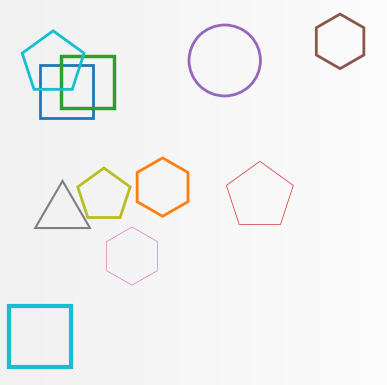[{"shape": "square", "thickness": 2, "radius": 0.34, "center": [0.171, 0.762]}, {"shape": "hexagon", "thickness": 2, "radius": 0.38, "center": [0.42, 0.514]}, {"shape": "square", "thickness": 2.5, "radius": 0.34, "center": [0.226, 0.787]}, {"shape": "pentagon", "thickness": 0.5, "radius": 0.45, "center": [0.671, 0.49]}, {"shape": "circle", "thickness": 2, "radius": 0.46, "center": [0.58, 0.843]}, {"shape": "hexagon", "thickness": 2, "radius": 0.35, "center": [0.878, 0.893]}, {"shape": "hexagon", "thickness": 0.5, "radius": 0.38, "center": [0.341, 0.335]}, {"shape": "triangle", "thickness": 1.5, "radius": 0.41, "center": [0.161, 0.449]}, {"shape": "pentagon", "thickness": 2, "radius": 0.36, "center": [0.268, 0.493]}, {"shape": "square", "thickness": 3, "radius": 0.4, "center": [0.103, 0.127]}, {"shape": "pentagon", "thickness": 2, "radius": 0.42, "center": [0.137, 0.836]}]